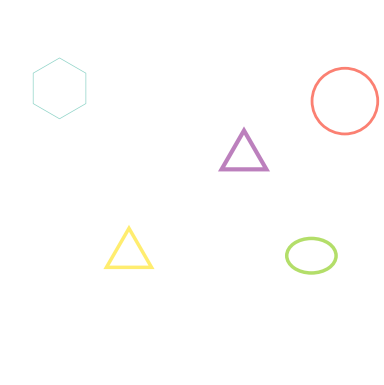[{"shape": "hexagon", "thickness": 0.5, "radius": 0.39, "center": [0.155, 0.77]}, {"shape": "circle", "thickness": 2, "radius": 0.43, "center": [0.896, 0.737]}, {"shape": "oval", "thickness": 2.5, "radius": 0.32, "center": [0.809, 0.336]}, {"shape": "triangle", "thickness": 3, "radius": 0.34, "center": [0.634, 0.594]}, {"shape": "triangle", "thickness": 2.5, "radius": 0.34, "center": [0.335, 0.339]}]